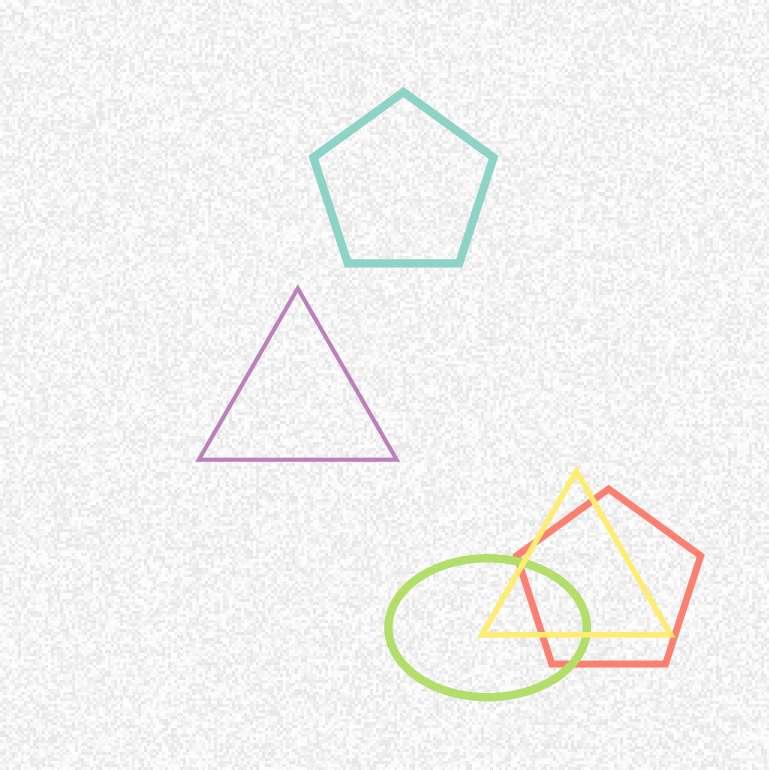[{"shape": "pentagon", "thickness": 3, "radius": 0.62, "center": [0.524, 0.757]}, {"shape": "pentagon", "thickness": 2.5, "radius": 0.63, "center": [0.79, 0.239]}, {"shape": "oval", "thickness": 3, "radius": 0.64, "center": [0.633, 0.185]}, {"shape": "triangle", "thickness": 1.5, "radius": 0.74, "center": [0.387, 0.477]}, {"shape": "triangle", "thickness": 2, "radius": 0.71, "center": [0.749, 0.246]}]